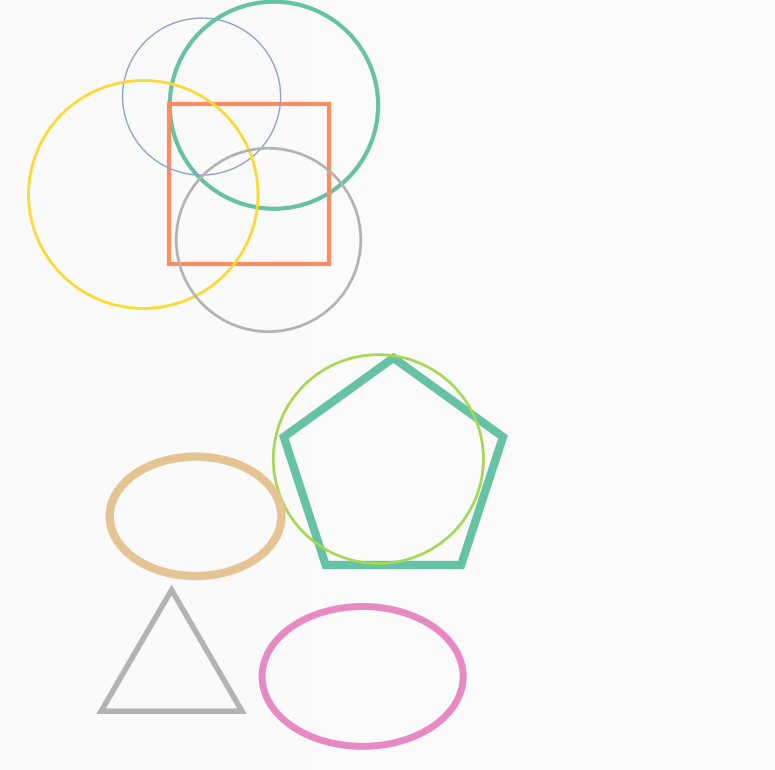[{"shape": "circle", "thickness": 1.5, "radius": 0.67, "center": [0.353, 0.863]}, {"shape": "pentagon", "thickness": 3, "radius": 0.74, "center": [0.508, 0.387]}, {"shape": "square", "thickness": 1.5, "radius": 0.52, "center": [0.321, 0.761]}, {"shape": "circle", "thickness": 0.5, "radius": 0.51, "center": [0.26, 0.875]}, {"shape": "oval", "thickness": 2.5, "radius": 0.65, "center": [0.468, 0.122]}, {"shape": "circle", "thickness": 1, "radius": 0.68, "center": [0.488, 0.404]}, {"shape": "circle", "thickness": 1, "radius": 0.74, "center": [0.185, 0.747]}, {"shape": "oval", "thickness": 3, "radius": 0.55, "center": [0.252, 0.329]}, {"shape": "circle", "thickness": 1, "radius": 0.6, "center": [0.346, 0.688]}, {"shape": "triangle", "thickness": 2, "radius": 0.52, "center": [0.221, 0.129]}]